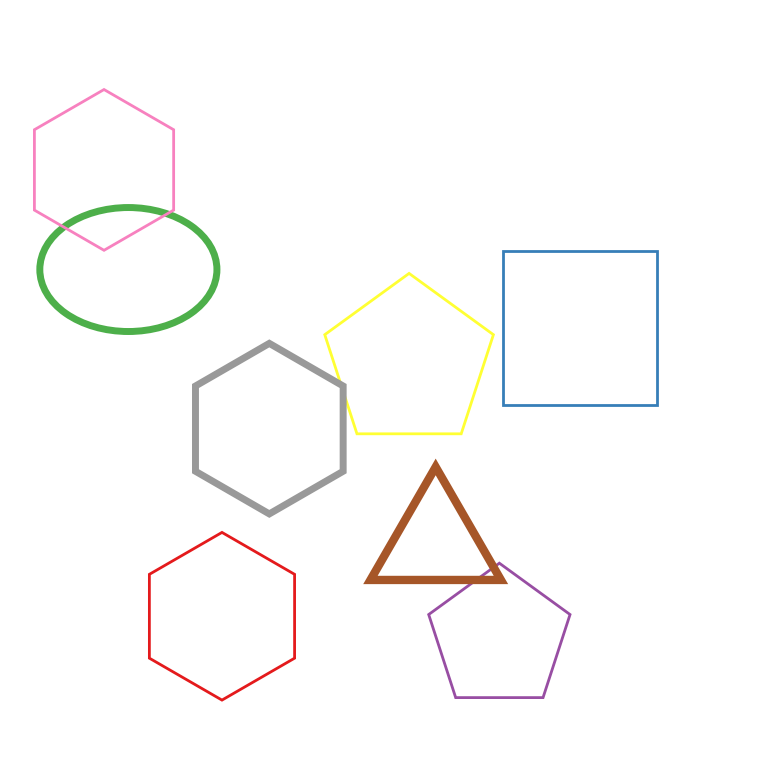[{"shape": "hexagon", "thickness": 1, "radius": 0.54, "center": [0.288, 0.2]}, {"shape": "square", "thickness": 1, "radius": 0.5, "center": [0.753, 0.574]}, {"shape": "oval", "thickness": 2.5, "radius": 0.58, "center": [0.167, 0.65]}, {"shape": "pentagon", "thickness": 1, "radius": 0.48, "center": [0.649, 0.172]}, {"shape": "pentagon", "thickness": 1, "radius": 0.58, "center": [0.531, 0.53]}, {"shape": "triangle", "thickness": 3, "radius": 0.49, "center": [0.566, 0.296]}, {"shape": "hexagon", "thickness": 1, "radius": 0.52, "center": [0.135, 0.779]}, {"shape": "hexagon", "thickness": 2.5, "radius": 0.55, "center": [0.35, 0.443]}]